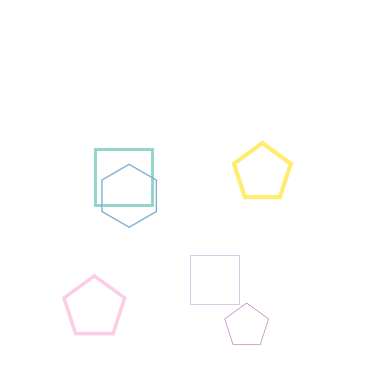[{"shape": "square", "thickness": 2, "radius": 0.37, "center": [0.321, 0.54]}, {"shape": "square", "thickness": 0.5, "radius": 0.32, "center": [0.557, 0.273]}, {"shape": "hexagon", "thickness": 1, "radius": 0.41, "center": [0.335, 0.492]}, {"shape": "pentagon", "thickness": 2.5, "radius": 0.41, "center": [0.245, 0.2]}, {"shape": "pentagon", "thickness": 0.5, "radius": 0.3, "center": [0.641, 0.153]}, {"shape": "pentagon", "thickness": 3, "radius": 0.39, "center": [0.681, 0.551]}]